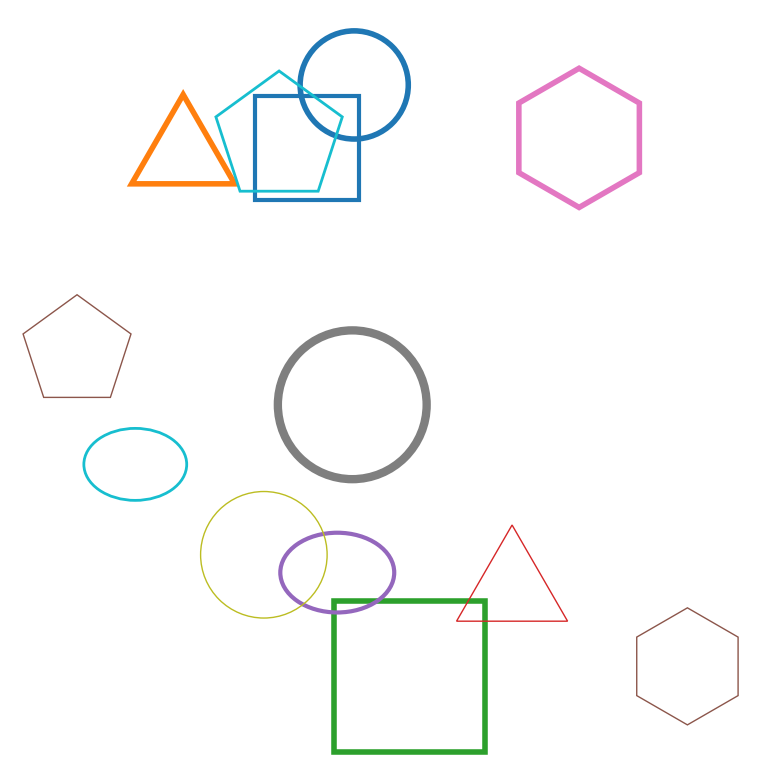[{"shape": "circle", "thickness": 2, "radius": 0.35, "center": [0.46, 0.89]}, {"shape": "square", "thickness": 1.5, "radius": 0.34, "center": [0.399, 0.808]}, {"shape": "triangle", "thickness": 2, "radius": 0.39, "center": [0.238, 0.8]}, {"shape": "square", "thickness": 2, "radius": 0.49, "center": [0.532, 0.121]}, {"shape": "triangle", "thickness": 0.5, "radius": 0.42, "center": [0.665, 0.235]}, {"shape": "oval", "thickness": 1.5, "radius": 0.37, "center": [0.438, 0.256]}, {"shape": "hexagon", "thickness": 0.5, "radius": 0.38, "center": [0.893, 0.135]}, {"shape": "pentagon", "thickness": 0.5, "radius": 0.37, "center": [0.1, 0.544]}, {"shape": "hexagon", "thickness": 2, "radius": 0.45, "center": [0.752, 0.821]}, {"shape": "circle", "thickness": 3, "radius": 0.48, "center": [0.457, 0.474]}, {"shape": "circle", "thickness": 0.5, "radius": 0.41, "center": [0.343, 0.28]}, {"shape": "pentagon", "thickness": 1, "radius": 0.43, "center": [0.362, 0.822]}, {"shape": "oval", "thickness": 1, "radius": 0.33, "center": [0.176, 0.397]}]